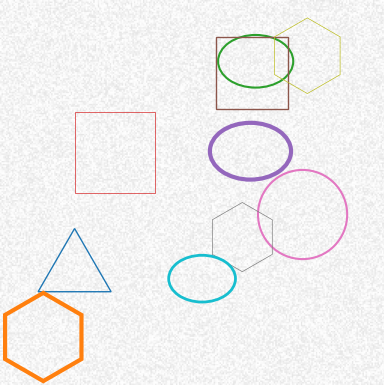[{"shape": "triangle", "thickness": 1, "radius": 0.55, "center": [0.194, 0.297]}, {"shape": "hexagon", "thickness": 3, "radius": 0.57, "center": [0.112, 0.125]}, {"shape": "oval", "thickness": 1.5, "radius": 0.49, "center": [0.664, 0.841]}, {"shape": "square", "thickness": 0.5, "radius": 0.52, "center": [0.299, 0.604]}, {"shape": "oval", "thickness": 3, "radius": 0.53, "center": [0.651, 0.607]}, {"shape": "square", "thickness": 1, "radius": 0.46, "center": [0.655, 0.811]}, {"shape": "circle", "thickness": 1.5, "radius": 0.58, "center": [0.786, 0.443]}, {"shape": "hexagon", "thickness": 0.5, "radius": 0.45, "center": [0.629, 0.384]}, {"shape": "hexagon", "thickness": 0.5, "radius": 0.49, "center": [0.798, 0.855]}, {"shape": "oval", "thickness": 2, "radius": 0.43, "center": [0.525, 0.276]}]